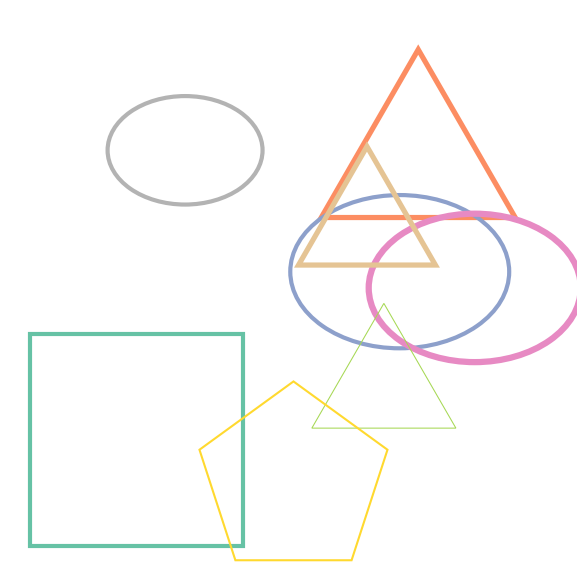[{"shape": "square", "thickness": 2, "radius": 0.92, "center": [0.236, 0.237]}, {"shape": "triangle", "thickness": 2.5, "radius": 0.97, "center": [0.724, 0.719]}, {"shape": "oval", "thickness": 2, "radius": 0.95, "center": [0.692, 0.529]}, {"shape": "oval", "thickness": 3, "radius": 0.92, "center": [0.822, 0.501]}, {"shape": "triangle", "thickness": 0.5, "radius": 0.72, "center": [0.665, 0.33]}, {"shape": "pentagon", "thickness": 1, "radius": 0.86, "center": [0.508, 0.167]}, {"shape": "triangle", "thickness": 2.5, "radius": 0.68, "center": [0.635, 0.609]}, {"shape": "oval", "thickness": 2, "radius": 0.67, "center": [0.32, 0.739]}]